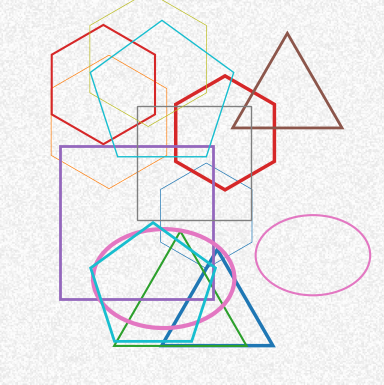[{"shape": "hexagon", "thickness": 0.5, "radius": 0.69, "center": [0.536, 0.44]}, {"shape": "triangle", "thickness": 2.5, "radius": 0.83, "center": [0.564, 0.186]}, {"shape": "hexagon", "thickness": 0.5, "radius": 0.87, "center": [0.283, 0.683]}, {"shape": "triangle", "thickness": 1.5, "radius": 0.99, "center": [0.468, 0.201]}, {"shape": "hexagon", "thickness": 1.5, "radius": 0.77, "center": [0.268, 0.78]}, {"shape": "hexagon", "thickness": 2.5, "radius": 0.74, "center": [0.585, 0.655]}, {"shape": "square", "thickness": 2, "radius": 0.99, "center": [0.355, 0.423]}, {"shape": "triangle", "thickness": 2, "radius": 0.82, "center": [0.746, 0.75]}, {"shape": "oval", "thickness": 3, "radius": 0.92, "center": [0.425, 0.276]}, {"shape": "oval", "thickness": 1.5, "radius": 0.74, "center": [0.813, 0.337]}, {"shape": "square", "thickness": 1, "radius": 0.74, "center": [0.503, 0.576]}, {"shape": "hexagon", "thickness": 0.5, "radius": 0.87, "center": [0.385, 0.846]}, {"shape": "pentagon", "thickness": 1, "radius": 0.98, "center": [0.421, 0.751]}, {"shape": "pentagon", "thickness": 2, "radius": 0.85, "center": [0.398, 0.251]}]